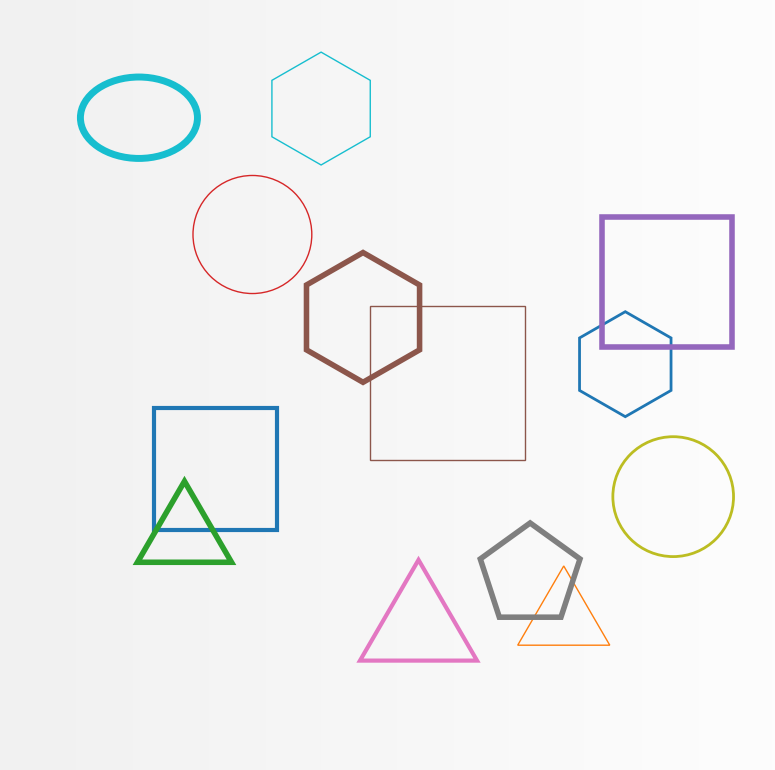[{"shape": "hexagon", "thickness": 1, "radius": 0.34, "center": [0.807, 0.527]}, {"shape": "square", "thickness": 1.5, "radius": 0.4, "center": [0.278, 0.391]}, {"shape": "triangle", "thickness": 0.5, "radius": 0.34, "center": [0.727, 0.196]}, {"shape": "triangle", "thickness": 2, "radius": 0.35, "center": [0.238, 0.305]}, {"shape": "circle", "thickness": 0.5, "radius": 0.38, "center": [0.326, 0.695]}, {"shape": "square", "thickness": 2, "radius": 0.42, "center": [0.861, 0.634]}, {"shape": "square", "thickness": 0.5, "radius": 0.5, "center": [0.578, 0.503]}, {"shape": "hexagon", "thickness": 2, "radius": 0.42, "center": [0.468, 0.588]}, {"shape": "triangle", "thickness": 1.5, "radius": 0.44, "center": [0.54, 0.186]}, {"shape": "pentagon", "thickness": 2, "radius": 0.34, "center": [0.684, 0.253]}, {"shape": "circle", "thickness": 1, "radius": 0.39, "center": [0.869, 0.355]}, {"shape": "oval", "thickness": 2.5, "radius": 0.38, "center": [0.179, 0.847]}, {"shape": "hexagon", "thickness": 0.5, "radius": 0.37, "center": [0.414, 0.859]}]